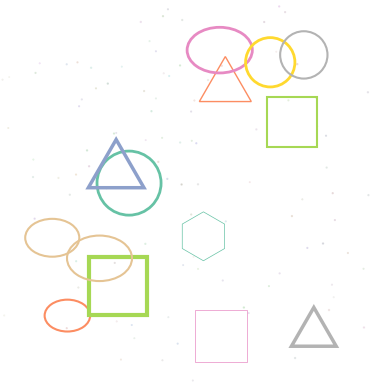[{"shape": "circle", "thickness": 2, "radius": 0.42, "center": [0.335, 0.524]}, {"shape": "hexagon", "thickness": 0.5, "radius": 0.32, "center": [0.528, 0.386]}, {"shape": "triangle", "thickness": 1, "radius": 0.39, "center": [0.585, 0.775]}, {"shape": "oval", "thickness": 1.5, "radius": 0.3, "center": [0.175, 0.18]}, {"shape": "triangle", "thickness": 2.5, "radius": 0.42, "center": [0.302, 0.554]}, {"shape": "oval", "thickness": 2, "radius": 0.42, "center": [0.571, 0.87]}, {"shape": "square", "thickness": 0.5, "radius": 0.34, "center": [0.575, 0.127]}, {"shape": "square", "thickness": 1.5, "radius": 0.33, "center": [0.759, 0.683]}, {"shape": "square", "thickness": 3, "radius": 0.38, "center": [0.307, 0.257]}, {"shape": "circle", "thickness": 2, "radius": 0.32, "center": [0.702, 0.838]}, {"shape": "oval", "thickness": 1.5, "radius": 0.35, "center": [0.136, 0.382]}, {"shape": "oval", "thickness": 1.5, "radius": 0.42, "center": [0.258, 0.329]}, {"shape": "triangle", "thickness": 2.5, "radius": 0.34, "center": [0.815, 0.134]}, {"shape": "circle", "thickness": 1.5, "radius": 0.31, "center": [0.789, 0.857]}]